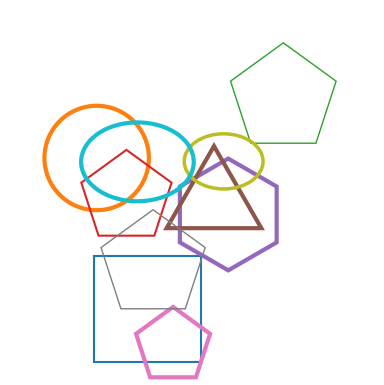[{"shape": "square", "thickness": 1.5, "radius": 0.69, "center": [0.383, 0.197]}, {"shape": "circle", "thickness": 3, "radius": 0.68, "center": [0.251, 0.59]}, {"shape": "pentagon", "thickness": 1, "radius": 0.72, "center": [0.736, 0.745]}, {"shape": "pentagon", "thickness": 1.5, "radius": 0.62, "center": [0.328, 0.488]}, {"shape": "hexagon", "thickness": 3, "radius": 0.73, "center": [0.593, 0.443]}, {"shape": "triangle", "thickness": 3, "radius": 0.71, "center": [0.556, 0.478]}, {"shape": "pentagon", "thickness": 3, "radius": 0.51, "center": [0.449, 0.102]}, {"shape": "pentagon", "thickness": 1, "radius": 0.71, "center": [0.398, 0.313]}, {"shape": "oval", "thickness": 2.5, "radius": 0.51, "center": [0.581, 0.581]}, {"shape": "oval", "thickness": 3, "radius": 0.73, "center": [0.357, 0.58]}]